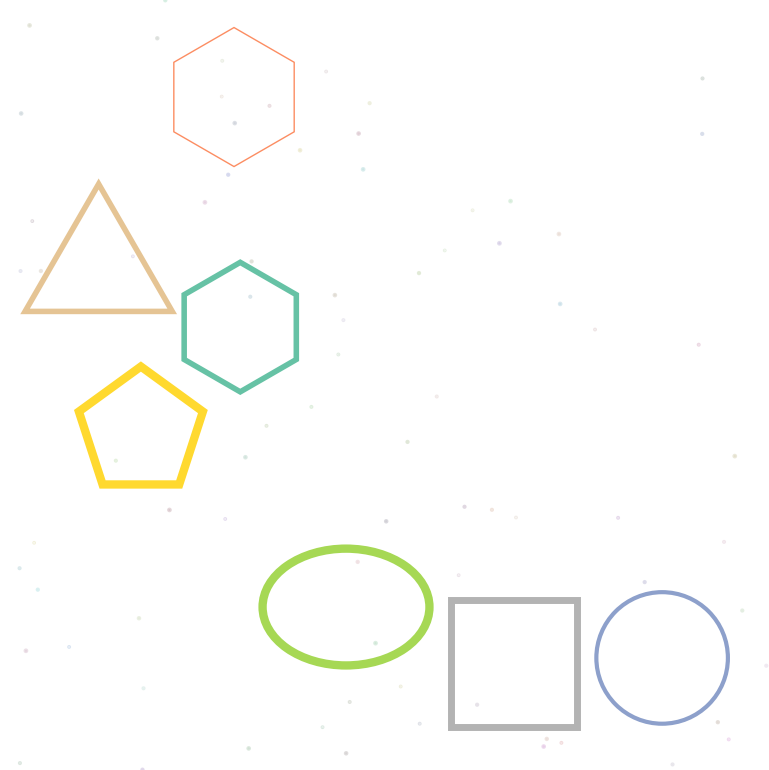[{"shape": "hexagon", "thickness": 2, "radius": 0.42, "center": [0.312, 0.575]}, {"shape": "hexagon", "thickness": 0.5, "radius": 0.45, "center": [0.304, 0.874]}, {"shape": "circle", "thickness": 1.5, "radius": 0.43, "center": [0.86, 0.146]}, {"shape": "oval", "thickness": 3, "radius": 0.54, "center": [0.449, 0.212]}, {"shape": "pentagon", "thickness": 3, "radius": 0.42, "center": [0.183, 0.439]}, {"shape": "triangle", "thickness": 2, "radius": 0.55, "center": [0.128, 0.651]}, {"shape": "square", "thickness": 2.5, "radius": 0.41, "center": [0.668, 0.138]}]